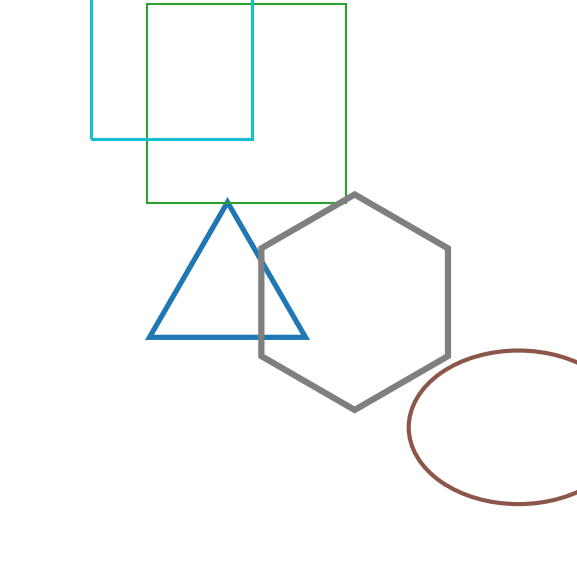[{"shape": "triangle", "thickness": 2.5, "radius": 0.78, "center": [0.394, 0.493]}, {"shape": "square", "thickness": 1, "radius": 0.86, "center": [0.427, 0.82]}, {"shape": "oval", "thickness": 2, "radius": 0.95, "center": [0.898, 0.259]}, {"shape": "hexagon", "thickness": 3, "radius": 0.93, "center": [0.614, 0.476]}, {"shape": "square", "thickness": 1.5, "radius": 0.7, "center": [0.297, 0.899]}]